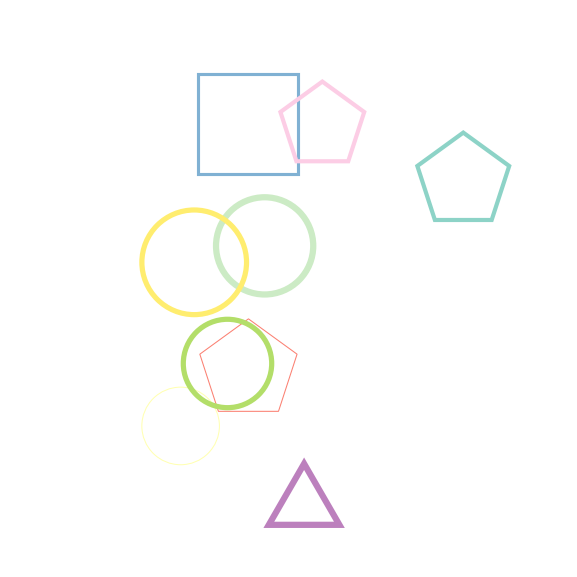[{"shape": "pentagon", "thickness": 2, "radius": 0.42, "center": [0.802, 0.686]}, {"shape": "circle", "thickness": 0.5, "radius": 0.34, "center": [0.313, 0.262]}, {"shape": "pentagon", "thickness": 0.5, "radius": 0.44, "center": [0.43, 0.358]}, {"shape": "square", "thickness": 1.5, "radius": 0.43, "center": [0.43, 0.785]}, {"shape": "circle", "thickness": 2.5, "radius": 0.38, "center": [0.394, 0.37]}, {"shape": "pentagon", "thickness": 2, "radius": 0.38, "center": [0.558, 0.782]}, {"shape": "triangle", "thickness": 3, "radius": 0.35, "center": [0.527, 0.126]}, {"shape": "circle", "thickness": 3, "radius": 0.42, "center": [0.458, 0.573]}, {"shape": "circle", "thickness": 2.5, "radius": 0.45, "center": [0.336, 0.545]}]